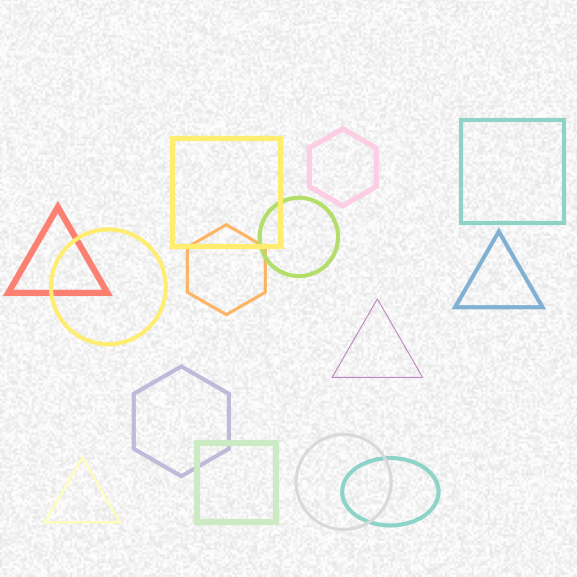[{"shape": "square", "thickness": 2, "radius": 0.44, "center": [0.887, 0.702]}, {"shape": "oval", "thickness": 2, "radius": 0.42, "center": [0.676, 0.148]}, {"shape": "triangle", "thickness": 1, "radius": 0.37, "center": [0.143, 0.132]}, {"shape": "hexagon", "thickness": 2, "radius": 0.48, "center": [0.314, 0.27]}, {"shape": "triangle", "thickness": 3, "radius": 0.5, "center": [0.1, 0.542]}, {"shape": "triangle", "thickness": 2, "radius": 0.44, "center": [0.864, 0.511]}, {"shape": "hexagon", "thickness": 1.5, "radius": 0.39, "center": [0.392, 0.532]}, {"shape": "circle", "thickness": 2, "radius": 0.34, "center": [0.518, 0.589]}, {"shape": "hexagon", "thickness": 2.5, "radius": 0.33, "center": [0.593, 0.709]}, {"shape": "circle", "thickness": 1.5, "radius": 0.41, "center": [0.595, 0.165]}, {"shape": "triangle", "thickness": 0.5, "radius": 0.45, "center": [0.653, 0.391]}, {"shape": "square", "thickness": 3, "radius": 0.34, "center": [0.409, 0.163]}, {"shape": "square", "thickness": 2.5, "radius": 0.46, "center": [0.392, 0.666]}, {"shape": "circle", "thickness": 2, "radius": 0.5, "center": [0.188, 0.502]}]